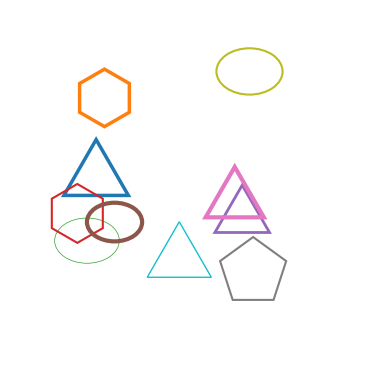[{"shape": "triangle", "thickness": 2.5, "radius": 0.48, "center": [0.25, 0.541]}, {"shape": "hexagon", "thickness": 2.5, "radius": 0.37, "center": [0.271, 0.746]}, {"shape": "oval", "thickness": 0.5, "radius": 0.42, "center": [0.226, 0.375]}, {"shape": "hexagon", "thickness": 1.5, "radius": 0.38, "center": [0.201, 0.446]}, {"shape": "triangle", "thickness": 2, "radius": 0.41, "center": [0.629, 0.437]}, {"shape": "oval", "thickness": 3, "radius": 0.36, "center": [0.297, 0.423]}, {"shape": "triangle", "thickness": 3, "radius": 0.44, "center": [0.61, 0.479]}, {"shape": "pentagon", "thickness": 1.5, "radius": 0.45, "center": [0.657, 0.294]}, {"shape": "oval", "thickness": 1.5, "radius": 0.43, "center": [0.648, 0.814]}, {"shape": "triangle", "thickness": 1, "radius": 0.48, "center": [0.466, 0.328]}]